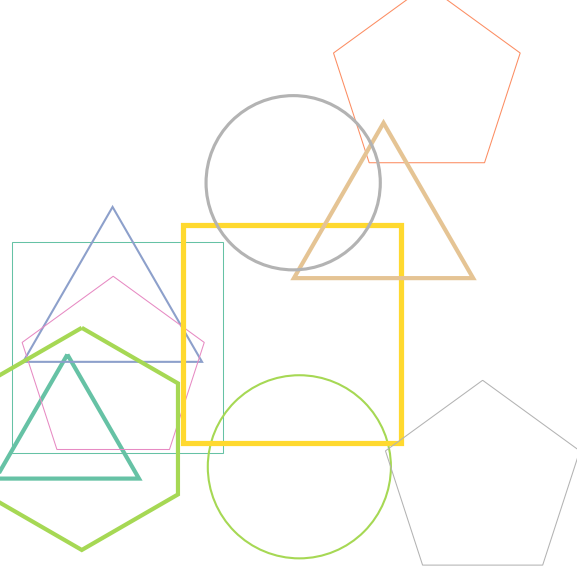[{"shape": "square", "thickness": 0.5, "radius": 0.91, "center": [0.203, 0.397]}, {"shape": "triangle", "thickness": 2, "radius": 0.72, "center": [0.117, 0.242]}, {"shape": "pentagon", "thickness": 0.5, "radius": 0.85, "center": [0.739, 0.855]}, {"shape": "triangle", "thickness": 1, "radius": 0.89, "center": [0.195, 0.462]}, {"shape": "pentagon", "thickness": 0.5, "radius": 0.83, "center": [0.196, 0.355]}, {"shape": "hexagon", "thickness": 2, "radius": 0.96, "center": [0.142, 0.239]}, {"shape": "circle", "thickness": 1, "radius": 0.79, "center": [0.518, 0.191]}, {"shape": "square", "thickness": 2.5, "radius": 0.94, "center": [0.506, 0.421]}, {"shape": "triangle", "thickness": 2, "radius": 0.9, "center": [0.664, 0.607]}, {"shape": "pentagon", "thickness": 0.5, "radius": 0.88, "center": [0.836, 0.164]}, {"shape": "circle", "thickness": 1.5, "radius": 0.75, "center": [0.508, 0.683]}]